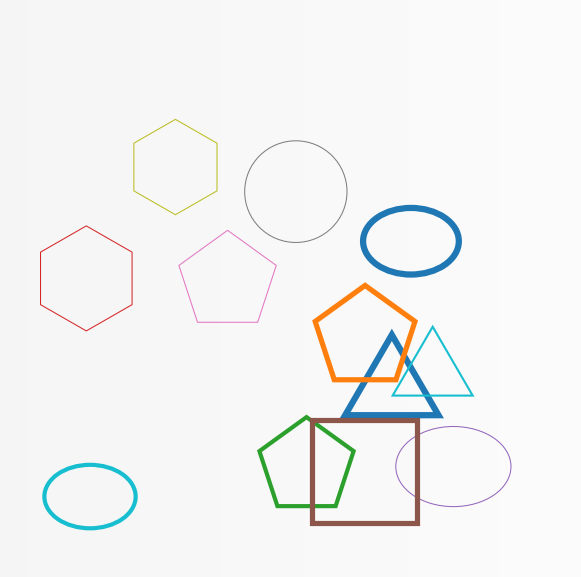[{"shape": "oval", "thickness": 3, "radius": 0.41, "center": [0.707, 0.581]}, {"shape": "triangle", "thickness": 3, "radius": 0.46, "center": [0.674, 0.327]}, {"shape": "pentagon", "thickness": 2.5, "radius": 0.45, "center": [0.628, 0.415]}, {"shape": "pentagon", "thickness": 2, "radius": 0.43, "center": [0.527, 0.192]}, {"shape": "hexagon", "thickness": 0.5, "radius": 0.45, "center": [0.148, 0.517]}, {"shape": "oval", "thickness": 0.5, "radius": 0.5, "center": [0.78, 0.191]}, {"shape": "square", "thickness": 2.5, "radius": 0.45, "center": [0.627, 0.183]}, {"shape": "pentagon", "thickness": 0.5, "radius": 0.44, "center": [0.392, 0.512]}, {"shape": "circle", "thickness": 0.5, "radius": 0.44, "center": [0.509, 0.667]}, {"shape": "hexagon", "thickness": 0.5, "radius": 0.41, "center": [0.302, 0.71]}, {"shape": "oval", "thickness": 2, "radius": 0.39, "center": [0.155, 0.139]}, {"shape": "triangle", "thickness": 1, "radius": 0.4, "center": [0.744, 0.354]}]